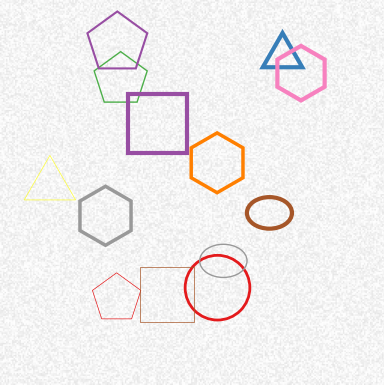[{"shape": "pentagon", "thickness": 0.5, "radius": 0.33, "center": [0.303, 0.225]}, {"shape": "circle", "thickness": 2, "radius": 0.42, "center": [0.565, 0.253]}, {"shape": "triangle", "thickness": 3, "radius": 0.3, "center": [0.734, 0.855]}, {"shape": "pentagon", "thickness": 1, "radius": 0.36, "center": [0.313, 0.793]}, {"shape": "square", "thickness": 3, "radius": 0.38, "center": [0.41, 0.679]}, {"shape": "pentagon", "thickness": 1.5, "radius": 0.41, "center": [0.305, 0.888]}, {"shape": "hexagon", "thickness": 2.5, "radius": 0.39, "center": [0.564, 0.577]}, {"shape": "triangle", "thickness": 0.5, "radius": 0.39, "center": [0.13, 0.519]}, {"shape": "oval", "thickness": 3, "radius": 0.29, "center": [0.7, 0.447]}, {"shape": "square", "thickness": 0.5, "radius": 0.35, "center": [0.434, 0.235]}, {"shape": "hexagon", "thickness": 3, "radius": 0.35, "center": [0.782, 0.81]}, {"shape": "hexagon", "thickness": 2.5, "radius": 0.38, "center": [0.274, 0.439]}, {"shape": "oval", "thickness": 1, "radius": 0.31, "center": [0.58, 0.322]}]